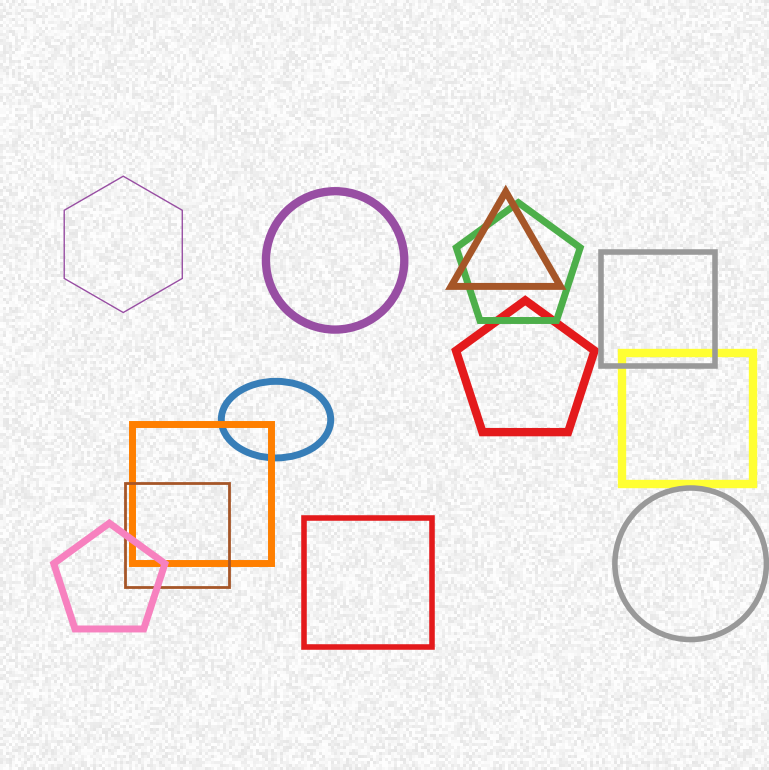[{"shape": "square", "thickness": 2, "radius": 0.42, "center": [0.478, 0.243]}, {"shape": "pentagon", "thickness": 3, "radius": 0.47, "center": [0.682, 0.515]}, {"shape": "oval", "thickness": 2.5, "radius": 0.36, "center": [0.358, 0.455]}, {"shape": "pentagon", "thickness": 2.5, "radius": 0.42, "center": [0.673, 0.652]}, {"shape": "hexagon", "thickness": 0.5, "radius": 0.44, "center": [0.16, 0.683]}, {"shape": "circle", "thickness": 3, "radius": 0.45, "center": [0.435, 0.662]}, {"shape": "square", "thickness": 2.5, "radius": 0.45, "center": [0.261, 0.359]}, {"shape": "square", "thickness": 3, "radius": 0.43, "center": [0.893, 0.456]}, {"shape": "square", "thickness": 1, "radius": 0.34, "center": [0.23, 0.305]}, {"shape": "triangle", "thickness": 2.5, "radius": 0.41, "center": [0.657, 0.669]}, {"shape": "pentagon", "thickness": 2.5, "radius": 0.38, "center": [0.142, 0.245]}, {"shape": "circle", "thickness": 2, "radius": 0.49, "center": [0.897, 0.268]}, {"shape": "square", "thickness": 2, "radius": 0.37, "center": [0.854, 0.599]}]